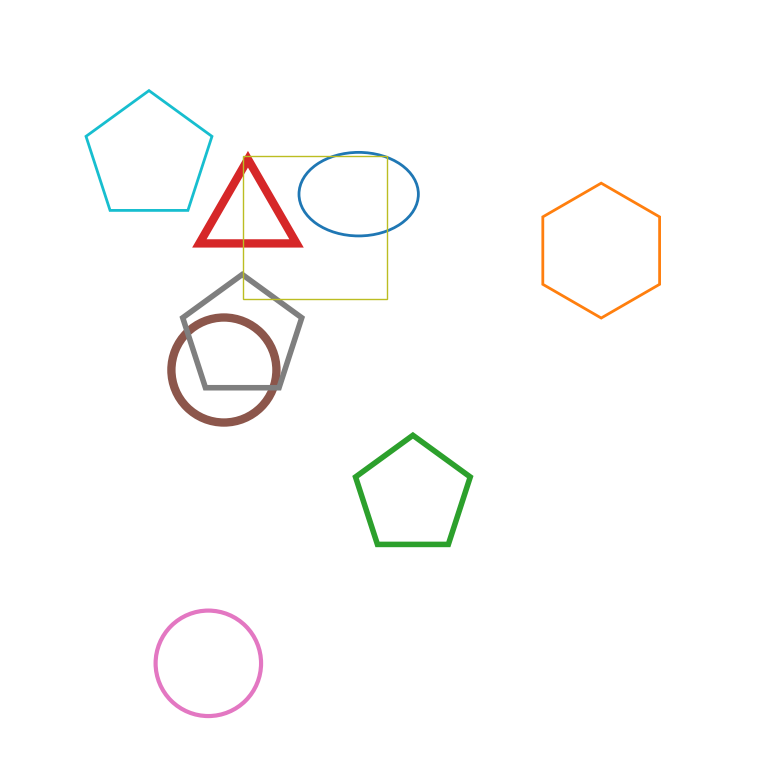[{"shape": "oval", "thickness": 1, "radius": 0.39, "center": [0.466, 0.748]}, {"shape": "hexagon", "thickness": 1, "radius": 0.44, "center": [0.781, 0.675]}, {"shape": "pentagon", "thickness": 2, "radius": 0.39, "center": [0.536, 0.356]}, {"shape": "triangle", "thickness": 3, "radius": 0.36, "center": [0.322, 0.72]}, {"shape": "circle", "thickness": 3, "radius": 0.34, "center": [0.291, 0.519]}, {"shape": "circle", "thickness": 1.5, "radius": 0.34, "center": [0.271, 0.139]}, {"shape": "pentagon", "thickness": 2, "radius": 0.41, "center": [0.315, 0.562]}, {"shape": "square", "thickness": 0.5, "radius": 0.47, "center": [0.409, 0.705]}, {"shape": "pentagon", "thickness": 1, "radius": 0.43, "center": [0.193, 0.796]}]